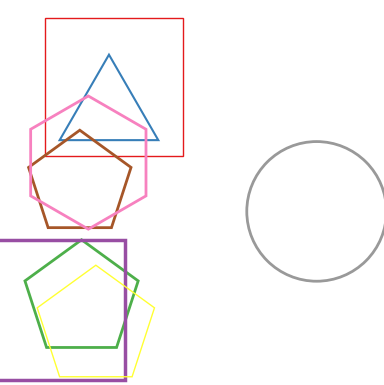[{"shape": "square", "thickness": 1, "radius": 0.9, "center": [0.295, 0.774]}, {"shape": "triangle", "thickness": 1.5, "radius": 0.74, "center": [0.283, 0.71]}, {"shape": "pentagon", "thickness": 2, "radius": 0.77, "center": [0.212, 0.223]}, {"shape": "square", "thickness": 2.5, "radius": 0.91, "center": [0.143, 0.194]}, {"shape": "pentagon", "thickness": 1, "radius": 0.8, "center": [0.249, 0.151]}, {"shape": "pentagon", "thickness": 2, "radius": 0.7, "center": [0.207, 0.522]}, {"shape": "hexagon", "thickness": 2, "radius": 0.86, "center": [0.229, 0.578]}, {"shape": "circle", "thickness": 2, "radius": 0.91, "center": [0.822, 0.451]}]